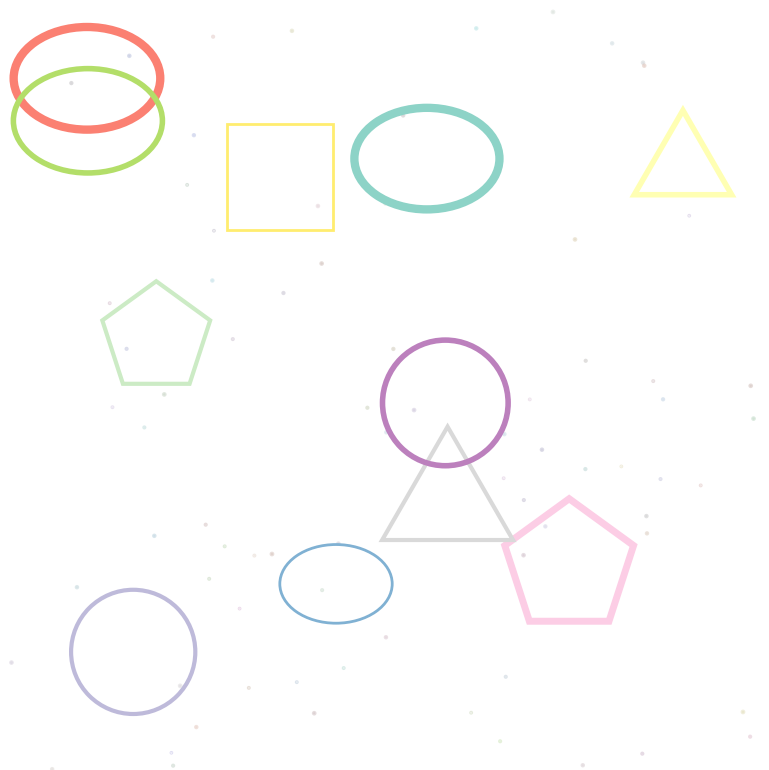[{"shape": "oval", "thickness": 3, "radius": 0.47, "center": [0.554, 0.794]}, {"shape": "triangle", "thickness": 2, "radius": 0.37, "center": [0.887, 0.784]}, {"shape": "circle", "thickness": 1.5, "radius": 0.4, "center": [0.173, 0.153]}, {"shape": "oval", "thickness": 3, "radius": 0.48, "center": [0.113, 0.898]}, {"shape": "oval", "thickness": 1, "radius": 0.36, "center": [0.436, 0.242]}, {"shape": "oval", "thickness": 2, "radius": 0.48, "center": [0.114, 0.843]}, {"shape": "pentagon", "thickness": 2.5, "radius": 0.44, "center": [0.739, 0.264]}, {"shape": "triangle", "thickness": 1.5, "radius": 0.49, "center": [0.581, 0.348]}, {"shape": "circle", "thickness": 2, "radius": 0.41, "center": [0.578, 0.477]}, {"shape": "pentagon", "thickness": 1.5, "radius": 0.37, "center": [0.203, 0.561]}, {"shape": "square", "thickness": 1, "radius": 0.34, "center": [0.364, 0.77]}]